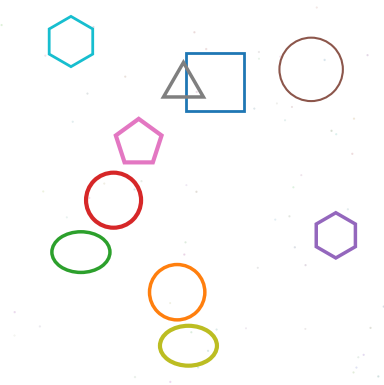[{"shape": "square", "thickness": 2, "radius": 0.38, "center": [0.558, 0.787]}, {"shape": "circle", "thickness": 2.5, "radius": 0.36, "center": [0.46, 0.241]}, {"shape": "oval", "thickness": 2.5, "radius": 0.38, "center": [0.21, 0.345]}, {"shape": "circle", "thickness": 3, "radius": 0.36, "center": [0.295, 0.48]}, {"shape": "hexagon", "thickness": 2.5, "radius": 0.29, "center": [0.872, 0.389]}, {"shape": "circle", "thickness": 1.5, "radius": 0.41, "center": [0.808, 0.82]}, {"shape": "pentagon", "thickness": 3, "radius": 0.31, "center": [0.36, 0.629]}, {"shape": "triangle", "thickness": 2.5, "radius": 0.3, "center": [0.476, 0.778]}, {"shape": "oval", "thickness": 3, "radius": 0.37, "center": [0.489, 0.102]}, {"shape": "hexagon", "thickness": 2, "radius": 0.33, "center": [0.184, 0.892]}]